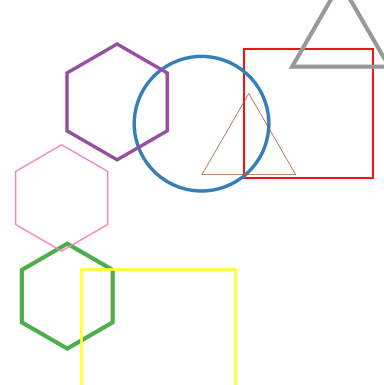[{"shape": "square", "thickness": 1.5, "radius": 0.84, "center": [0.801, 0.705]}, {"shape": "circle", "thickness": 2.5, "radius": 0.87, "center": [0.523, 0.679]}, {"shape": "hexagon", "thickness": 3, "radius": 0.68, "center": [0.175, 0.231]}, {"shape": "hexagon", "thickness": 2.5, "radius": 0.75, "center": [0.304, 0.735]}, {"shape": "square", "thickness": 2, "radius": 1.0, "center": [0.41, 0.103]}, {"shape": "triangle", "thickness": 0.5, "radius": 0.7, "center": [0.646, 0.617]}, {"shape": "hexagon", "thickness": 1, "radius": 0.69, "center": [0.16, 0.486]}, {"shape": "triangle", "thickness": 3, "radius": 0.73, "center": [0.885, 0.899]}]